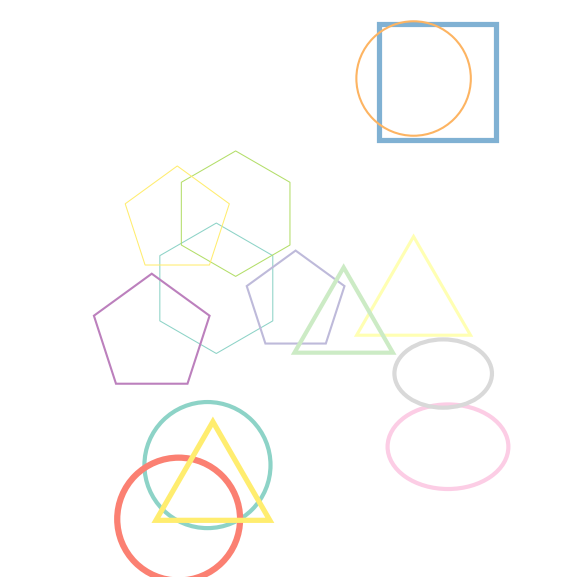[{"shape": "hexagon", "thickness": 0.5, "radius": 0.56, "center": [0.375, 0.5]}, {"shape": "circle", "thickness": 2, "radius": 0.55, "center": [0.359, 0.194]}, {"shape": "triangle", "thickness": 1.5, "radius": 0.57, "center": [0.716, 0.476]}, {"shape": "pentagon", "thickness": 1, "radius": 0.44, "center": [0.512, 0.476]}, {"shape": "circle", "thickness": 3, "radius": 0.53, "center": [0.309, 0.1]}, {"shape": "square", "thickness": 2.5, "radius": 0.5, "center": [0.758, 0.857]}, {"shape": "circle", "thickness": 1, "radius": 0.5, "center": [0.716, 0.863]}, {"shape": "hexagon", "thickness": 0.5, "radius": 0.54, "center": [0.408, 0.629]}, {"shape": "oval", "thickness": 2, "radius": 0.52, "center": [0.776, 0.226]}, {"shape": "oval", "thickness": 2, "radius": 0.42, "center": [0.767, 0.352]}, {"shape": "pentagon", "thickness": 1, "radius": 0.53, "center": [0.263, 0.42]}, {"shape": "triangle", "thickness": 2, "radius": 0.49, "center": [0.595, 0.438]}, {"shape": "triangle", "thickness": 2.5, "radius": 0.57, "center": [0.369, 0.155]}, {"shape": "pentagon", "thickness": 0.5, "radius": 0.47, "center": [0.307, 0.617]}]